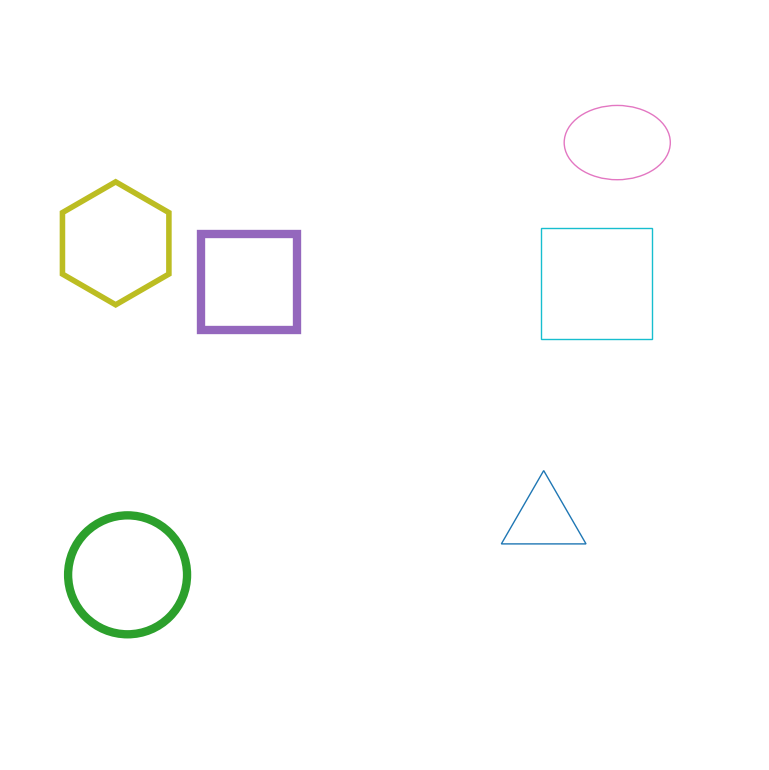[{"shape": "triangle", "thickness": 0.5, "radius": 0.32, "center": [0.706, 0.325]}, {"shape": "circle", "thickness": 3, "radius": 0.39, "center": [0.166, 0.253]}, {"shape": "square", "thickness": 3, "radius": 0.31, "center": [0.324, 0.634]}, {"shape": "oval", "thickness": 0.5, "radius": 0.34, "center": [0.802, 0.815]}, {"shape": "hexagon", "thickness": 2, "radius": 0.4, "center": [0.15, 0.684]}, {"shape": "square", "thickness": 0.5, "radius": 0.36, "center": [0.775, 0.631]}]